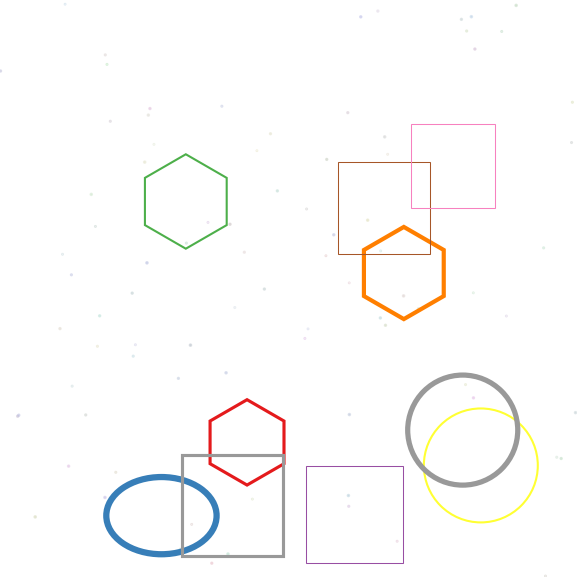[{"shape": "hexagon", "thickness": 1.5, "radius": 0.37, "center": [0.428, 0.233]}, {"shape": "oval", "thickness": 3, "radius": 0.48, "center": [0.28, 0.106]}, {"shape": "hexagon", "thickness": 1, "radius": 0.41, "center": [0.322, 0.65]}, {"shape": "square", "thickness": 0.5, "radius": 0.42, "center": [0.614, 0.108]}, {"shape": "hexagon", "thickness": 2, "radius": 0.4, "center": [0.699, 0.526]}, {"shape": "circle", "thickness": 1, "radius": 0.49, "center": [0.833, 0.193]}, {"shape": "square", "thickness": 0.5, "radius": 0.4, "center": [0.665, 0.639]}, {"shape": "square", "thickness": 0.5, "radius": 0.36, "center": [0.785, 0.712]}, {"shape": "circle", "thickness": 2.5, "radius": 0.48, "center": [0.801, 0.254]}, {"shape": "square", "thickness": 1.5, "radius": 0.44, "center": [0.403, 0.124]}]